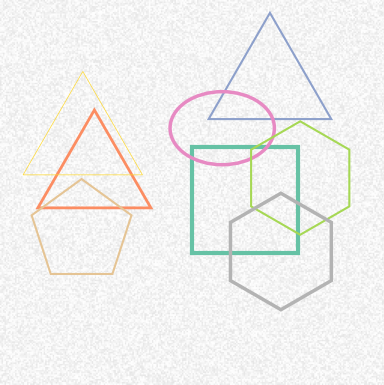[{"shape": "square", "thickness": 3, "radius": 0.69, "center": [0.637, 0.48]}, {"shape": "triangle", "thickness": 2, "radius": 0.85, "center": [0.245, 0.545]}, {"shape": "triangle", "thickness": 1.5, "radius": 0.92, "center": [0.701, 0.783]}, {"shape": "oval", "thickness": 2.5, "radius": 0.68, "center": [0.577, 0.667]}, {"shape": "hexagon", "thickness": 1.5, "radius": 0.74, "center": [0.78, 0.538]}, {"shape": "triangle", "thickness": 0.5, "radius": 0.9, "center": [0.215, 0.635]}, {"shape": "pentagon", "thickness": 1.5, "radius": 0.68, "center": [0.212, 0.399]}, {"shape": "hexagon", "thickness": 2.5, "radius": 0.76, "center": [0.73, 0.347]}]